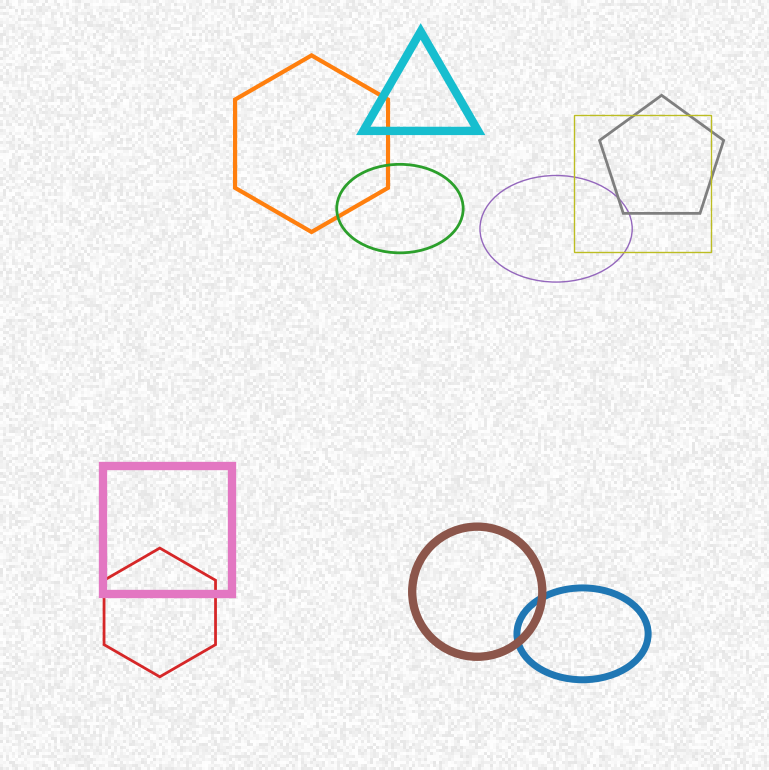[{"shape": "oval", "thickness": 2.5, "radius": 0.43, "center": [0.757, 0.177]}, {"shape": "hexagon", "thickness": 1.5, "radius": 0.57, "center": [0.405, 0.813]}, {"shape": "oval", "thickness": 1, "radius": 0.41, "center": [0.519, 0.729]}, {"shape": "hexagon", "thickness": 1, "radius": 0.42, "center": [0.208, 0.205]}, {"shape": "oval", "thickness": 0.5, "radius": 0.49, "center": [0.722, 0.703]}, {"shape": "circle", "thickness": 3, "radius": 0.42, "center": [0.62, 0.232]}, {"shape": "square", "thickness": 3, "radius": 0.42, "center": [0.217, 0.311]}, {"shape": "pentagon", "thickness": 1, "radius": 0.42, "center": [0.859, 0.791]}, {"shape": "square", "thickness": 0.5, "radius": 0.44, "center": [0.834, 0.762]}, {"shape": "triangle", "thickness": 3, "radius": 0.43, "center": [0.546, 0.873]}]